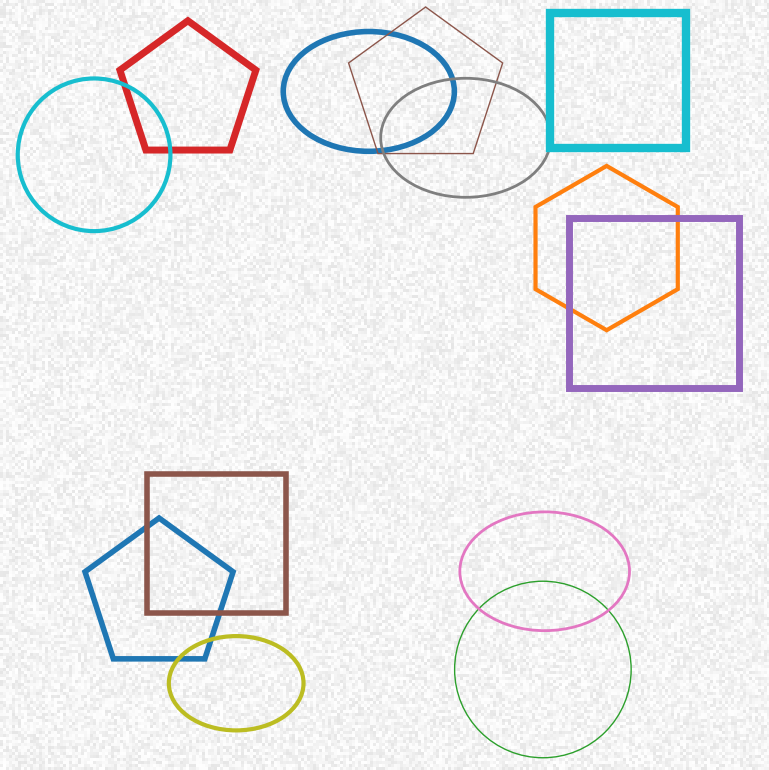[{"shape": "pentagon", "thickness": 2, "radius": 0.51, "center": [0.207, 0.226]}, {"shape": "oval", "thickness": 2, "radius": 0.56, "center": [0.479, 0.881]}, {"shape": "hexagon", "thickness": 1.5, "radius": 0.53, "center": [0.788, 0.678]}, {"shape": "circle", "thickness": 0.5, "radius": 0.57, "center": [0.705, 0.131]}, {"shape": "pentagon", "thickness": 2.5, "radius": 0.46, "center": [0.244, 0.88]}, {"shape": "square", "thickness": 2.5, "radius": 0.55, "center": [0.85, 0.606]}, {"shape": "square", "thickness": 2, "radius": 0.45, "center": [0.281, 0.294]}, {"shape": "pentagon", "thickness": 0.5, "radius": 0.53, "center": [0.553, 0.886]}, {"shape": "oval", "thickness": 1, "radius": 0.55, "center": [0.707, 0.258]}, {"shape": "oval", "thickness": 1, "radius": 0.55, "center": [0.605, 0.821]}, {"shape": "oval", "thickness": 1.5, "radius": 0.44, "center": [0.307, 0.113]}, {"shape": "square", "thickness": 3, "radius": 0.44, "center": [0.802, 0.895]}, {"shape": "circle", "thickness": 1.5, "radius": 0.5, "center": [0.122, 0.799]}]